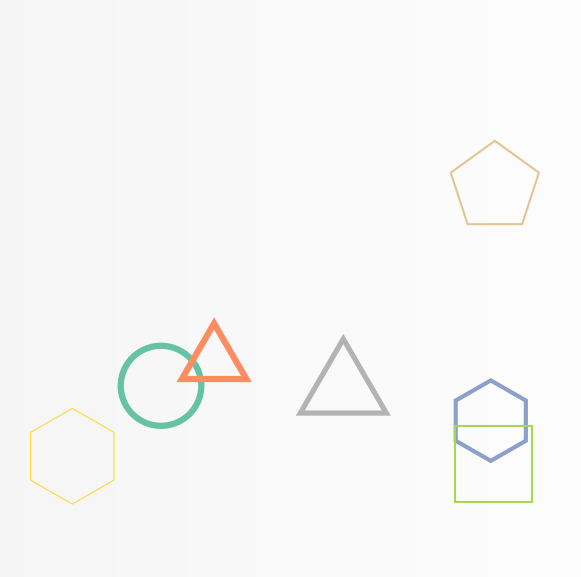[{"shape": "circle", "thickness": 3, "radius": 0.35, "center": [0.277, 0.331]}, {"shape": "triangle", "thickness": 3, "radius": 0.32, "center": [0.368, 0.375]}, {"shape": "hexagon", "thickness": 2, "radius": 0.35, "center": [0.844, 0.271]}, {"shape": "square", "thickness": 1, "radius": 0.33, "center": [0.849, 0.196]}, {"shape": "hexagon", "thickness": 0.5, "radius": 0.41, "center": [0.124, 0.209]}, {"shape": "pentagon", "thickness": 1, "radius": 0.4, "center": [0.851, 0.675]}, {"shape": "triangle", "thickness": 2.5, "radius": 0.43, "center": [0.591, 0.327]}]